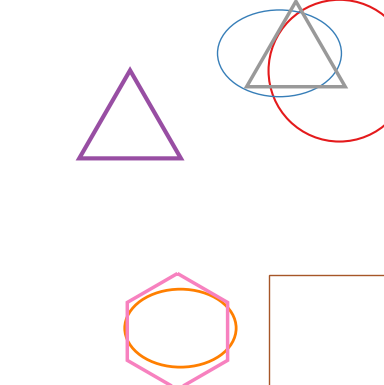[{"shape": "circle", "thickness": 1.5, "radius": 0.92, "center": [0.882, 0.816]}, {"shape": "oval", "thickness": 1, "radius": 0.8, "center": [0.726, 0.861]}, {"shape": "triangle", "thickness": 3, "radius": 0.76, "center": [0.338, 0.665]}, {"shape": "oval", "thickness": 2, "radius": 0.72, "center": [0.469, 0.148]}, {"shape": "square", "thickness": 1, "radius": 0.93, "center": [0.885, 0.101]}, {"shape": "hexagon", "thickness": 2.5, "radius": 0.75, "center": [0.461, 0.139]}, {"shape": "triangle", "thickness": 2.5, "radius": 0.74, "center": [0.769, 0.849]}]